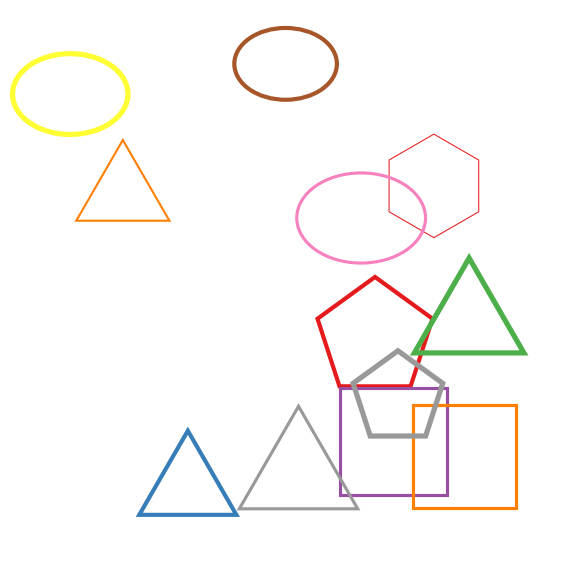[{"shape": "hexagon", "thickness": 0.5, "radius": 0.45, "center": [0.751, 0.677]}, {"shape": "pentagon", "thickness": 2, "radius": 0.52, "center": [0.649, 0.415]}, {"shape": "triangle", "thickness": 2, "radius": 0.49, "center": [0.325, 0.156]}, {"shape": "triangle", "thickness": 2.5, "radius": 0.55, "center": [0.812, 0.443]}, {"shape": "square", "thickness": 1.5, "radius": 0.46, "center": [0.681, 0.235]}, {"shape": "triangle", "thickness": 1, "radius": 0.47, "center": [0.213, 0.663]}, {"shape": "square", "thickness": 1.5, "radius": 0.45, "center": [0.804, 0.208]}, {"shape": "oval", "thickness": 2.5, "radius": 0.5, "center": [0.122, 0.836]}, {"shape": "oval", "thickness": 2, "radius": 0.44, "center": [0.495, 0.889]}, {"shape": "oval", "thickness": 1.5, "radius": 0.56, "center": [0.625, 0.622]}, {"shape": "pentagon", "thickness": 2.5, "radius": 0.41, "center": [0.689, 0.31]}, {"shape": "triangle", "thickness": 1.5, "radius": 0.59, "center": [0.517, 0.177]}]